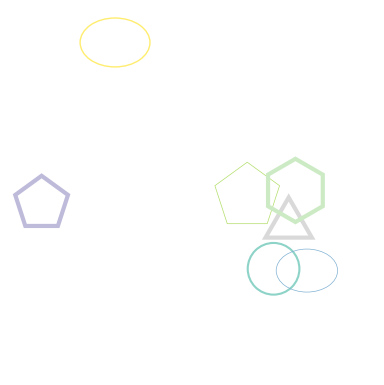[{"shape": "circle", "thickness": 1.5, "radius": 0.34, "center": [0.711, 0.302]}, {"shape": "pentagon", "thickness": 3, "radius": 0.36, "center": [0.108, 0.471]}, {"shape": "oval", "thickness": 0.5, "radius": 0.4, "center": [0.797, 0.297]}, {"shape": "pentagon", "thickness": 0.5, "radius": 0.44, "center": [0.642, 0.49]}, {"shape": "triangle", "thickness": 3, "radius": 0.35, "center": [0.75, 0.418]}, {"shape": "hexagon", "thickness": 3, "radius": 0.41, "center": [0.767, 0.505]}, {"shape": "oval", "thickness": 1, "radius": 0.45, "center": [0.299, 0.89]}]